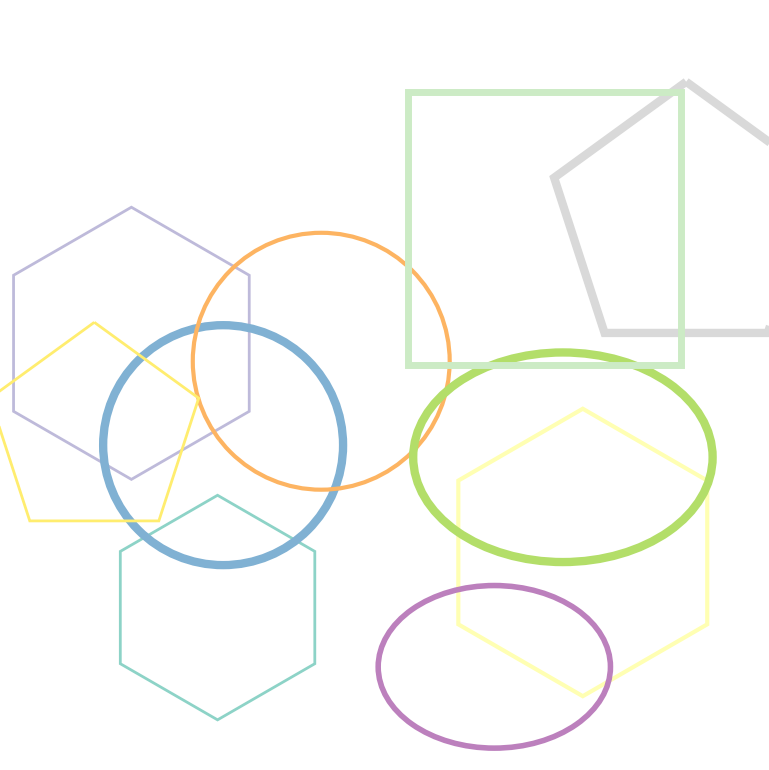[{"shape": "hexagon", "thickness": 1, "radius": 0.73, "center": [0.283, 0.211]}, {"shape": "hexagon", "thickness": 1.5, "radius": 0.93, "center": [0.757, 0.283]}, {"shape": "hexagon", "thickness": 1, "radius": 0.88, "center": [0.171, 0.554]}, {"shape": "circle", "thickness": 3, "radius": 0.78, "center": [0.29, 0.422]}, {"shape": "circle", "thickness": 1.5, "radius": 0.83, "center": [0.417, 0.531]}, {"shape": "oval", "thickness": 3, "radius": 0.97, "center": [0.731, 0.406]}, {"shape": "pentagon", "thickness": 3, "radius": 0.9, "center": [0.891, 0.713]}, {"shape": "oval", "thickness": 2, "radius": 0.75, "center": [0.642, 0.134]}, {"shape": "square", "thickness": 2.5, "radius": 0.89, "center": [0.707, 0.704]}, {"shape": "pentagon", "thickness": 1, "radius": 0.71, "center": [0.122, 0.439]}]